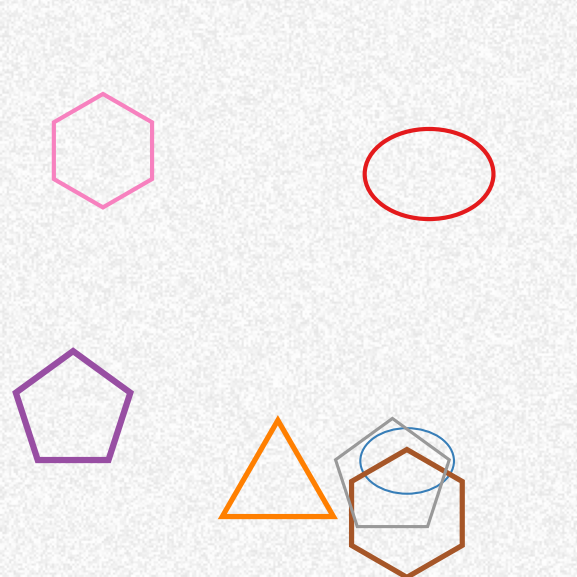[{"shape": "oval", "thickness": 2, "radius": 0.56, "center": [0.743, 0.698]}, {"shape": "oval", "thickness": 1, "radius": 0.41, "center": [0.705, 0.201]}, {"shape": "pentagon", "thickness": 3, "radius": 0.52, "center": [0.127, 0.287]}, {"shape": "triangle", "thickness": 2.5, "radius": 0.56, "center": [0.481, 0.16]}, {"shape": "hexagon", "thickness": 2.5, "radius": 0.55, "center": [0.705, 0.11]}, {"shape": "hexagon", "thickness": 2, "radius": 0.49, "center": [0.178, 0.738]}, {"shape": "pentagon", "thickness": 1.5, "radius": 0.52, "center": [0.679, 0.171]}]